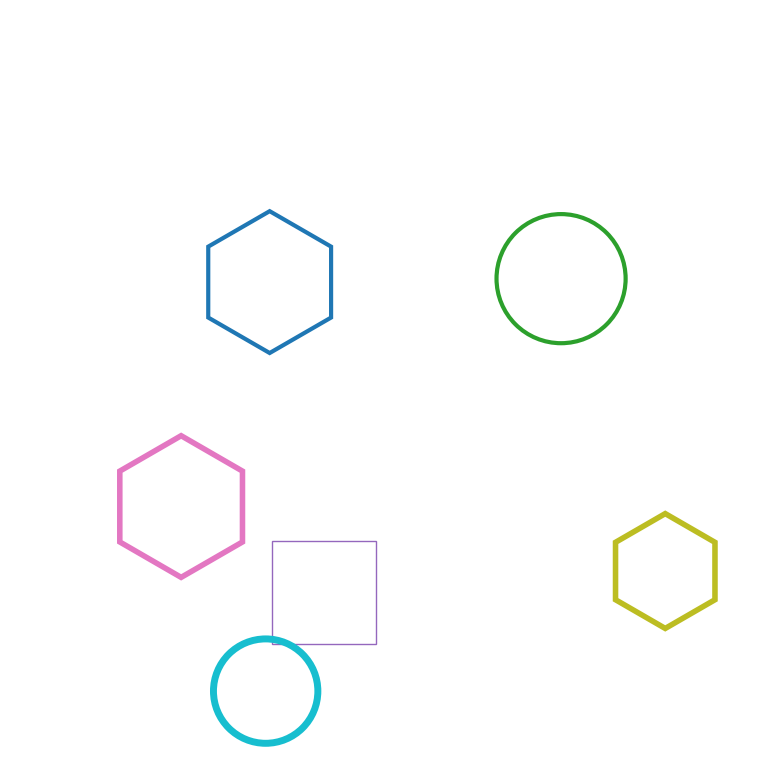[{"shape": "hexagon", "thickness": 1.5, "radius": 0.46, "center": [0.35, 0.634]}, {"shape": "circle", "thickness": 1.5, "radius": 0.42, "center": [0.729, 0.638]}, {"shape": "square", "thickness": 0.5, "radius": 0.34, "center": [0.421, 0.23]}, {"shape": "hexagon", "thickness": 2, "radius": 0.46, "center": [0.235, 0.342]}, {"shape": "hexagon", "thickness": 2, "radius": 0.37, "center": [0.864, 0.258]}, {"shape": "circle", "thickness": 2.5, "radius": 0.34, "center": [0.345, 0.102]}]